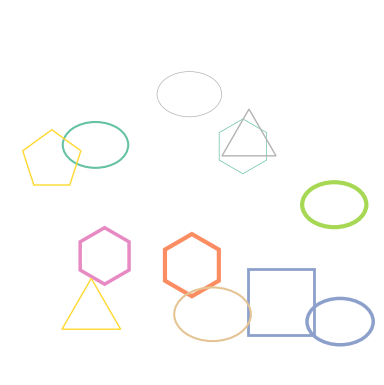[{"shape": "hexagon", "thickness": 0.5, "radius": 0.36, "center": [0.631, 0.62]}, {"shape": "oval", "thickness": 1.5, "radius": 0.43, "center": [0.248, 0.624]}, {"shape": "hexagon", "thickness": 3, "radius": 0.4, "center": [0.498, 0.311]}, {"shape": "square", "thickness": 2, "radius": 0.43, "center": [0.73, 0.216]}, {"shape": "oval", "thickness": 2.5, "radius": 0.43, "center": [0.883, 0.165]}, {"shape": "hexagon", "thickness": 2.5, "radius": 0.37, "center": [0.272, 0.335]}, {"shape": "oval", "thickness": 3, "radius": 0.42, "center": [0.868, 0.468]}, {"shape": "pentagon", "thickness": 1, "radius": 0.4, "center": [0.135, 0.584]}, {"shape": "triangle", "thickness": 1, "radius": 0.44, "center": [0.237, 0.189]}, {"shape": "oval", "thickness": 1.5, "radius": 0.5, "center": [0.552, 0.184]}, {"shape": "oval", "thickness": 0.5, "radius": 0.42, "center": [0.492, 0.755]}, {"shape": "triangle", "thickness": 1, "radius": 0.4, "center": [0.647, 0.636]}]